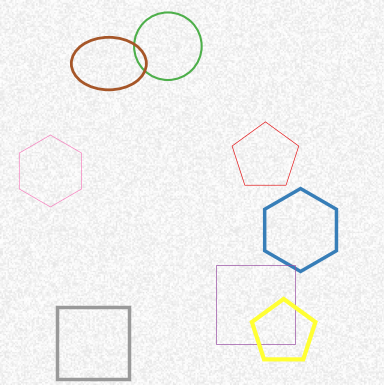[{"shape": "pentagon", "thickness": 0.5, "radius": 0.46, "center": [0.689, 0.593]}, {"shape": "hexagon", "thickness": 2.5, "radius": 0.54, "center": [0.781, 0.403]}, {"shape": "circle", "thickness": 1.5, "radius": 0.44, "center": [0.436, 0.88]}, {"shape": "square", "thickness": 0.5, "radius": 0.51, "center": [0.663, 0.208]}, {"shape": "pentagon", "thickness": 3, "radius": 0.43, "center": [0.737, 0.137]}, {"shape": "oval", "thickness": 2, "radius": 0.49, "center": [0.283, 0.835]}, {"shape": "hexagon", "thickness": 0.5, "radius": 0.47, "center": [0.131, 0.556]}, {"shape": "square", "thickness": 2.5, "radius": 0.47, "center": [0.242, 0.11]}]